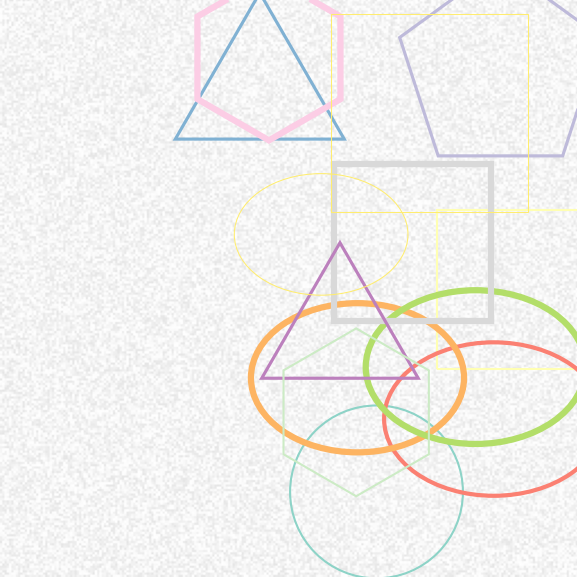[{"shape": "circle", "thickness": 1, "radius": 0.75, "center": [0.652, 0.147]}, {"shape": "square", "thickness": 1, "radius": 0.69, "center": [0.894, 0.498]}, {"shape": "pentagon", "thickness": 1.5, "radius": 0.92, "center": [0.867, 0.878]}, {"shape": "oval", "thickness": 2, "radius": 0.95, "center": [0.855, 0.273]}, {"shape": "triangle", "thickness": 1.5, "radius": 0.84, "center": [0.45, 0.843]}, {"shape": "oval", "thickness": 3, "radius": 0.92, "center": [0.619, 0.345]}, {"shape": "oval", "thickness": 3, "radius": 0.95, "center": [0.823, 0.363]}, {"shape": "hexagon", "thickness": 3, "radius": 0.71, "center": [0.466, 0.899]}, {"shape": "square", "thickness": 3, "radius": 0.68, "center": [0.715, 0.58]}, {"shape": "triangle", "thickness": 1.5, "radius": 0.78, "center": [0.589, 0.422]}, {"shape": "hexagon", "thickness": 1, "radius": 0.73, "center": [0.617, 0.285]}, {"shape": "square", "thickness": 0.5, "radius": 0.86, "center": [0.744, 0.804]}, {"shape": "oval", "thickness": 0.5, "radius": 0.75, "center": [0.556, 0.593]}]